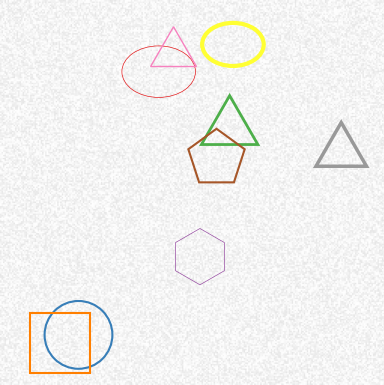[{"shape": "oval", "thickness": 0.5, "radius": 0.48, "center": [0.412, 0.814]}, {"shape": "circle", "thickness": 1.5, "radius": 0.44, "center": [0.204, 0.13]}, {"shape": "triangle", "thickness": 2, "radius": 0.42, "center": [0.596, 0.667]}, {"shape": "hexagon", "thickness": 0.5, "radius": 0.37, "center": [0.519, 0.333]}, {"shape": "square", "thickness": 1.5, "radius": 0.39, "center": [0.156, 0.109]}, {"shape": "oval", "thickness": 3, "radius": 0.4, "center": [0.605, 0.885]}, {"shape": "pentagon", "thickness": 1.5, "radius": 0.38, "center": [0.562, 0.589]}, {"shape": "triangle", "thickness": 1, "radius": 0.34, "center": [0.451, 0.862]}, {"shape": "triangle", "thickness": 2.5, "radius": 0.38, "center": [0.886, 0.606]}]